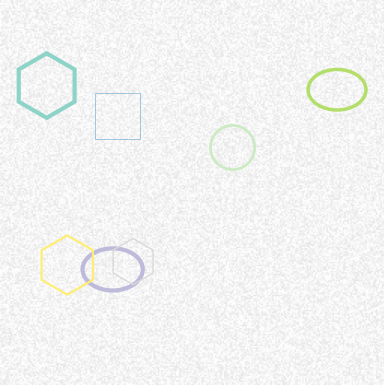[{"shape": "hexagon", "thickness": 3, "radius": 0.42, "center": [0.121, 0.778]}, {"shape": "oval", "thickness": 3, "radius": 0.39, "center": [0.293, 0.3]}, {"shape": "square", "thickness": 0.5, "radius": 0.3, "center": [0.306, 0.699]}, {"shape": "oval", "thickness": 2.5, "radius": 0.38, "center": [0.875, 0.767]}, {"shape": "hexagon", "thickness": 1, "radius": 0.3, "center": [0.346, 0.321]}, {"shape": "circle", "thickness": 2, "radius": 0.29, "center": [0.604, 0.617]}, {"shape": "hexagon", "thickness": 1.5, "radius": 0.38, "center": [0.175, 0.312]}]